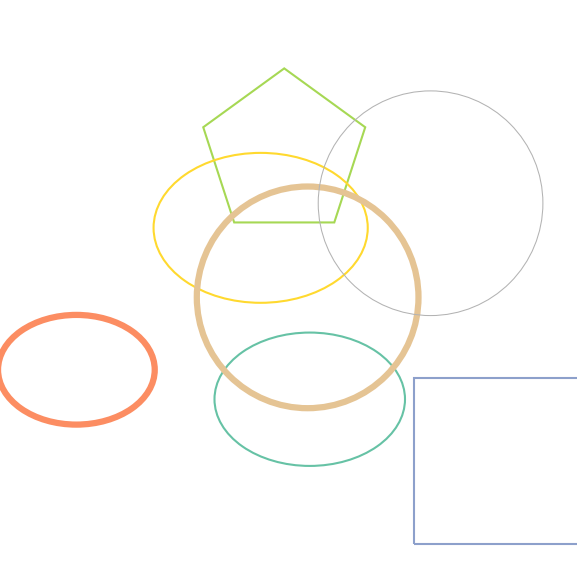[{"shape": "oval", "thickness": 1, "radius": 0.82, "center": [0.536, 0.308]}, {"shape": "oval", "thickness": 3, "radius": 0.68, "center": [0.132, 0.359]}, {"shape": "square", "thickness": 1, "radius": 0.72, "center": [0.861, 0.201]}, {"shape": "pentagon", "thickness": 1, "radius": 0.74, "center": [0.492, 0.733]}, {"shape": "oval", "thickness": 1, "radius": 0.93, "center": [0.451, 0.605]}, {"shape": "circle", "thickness": 3, "radius": 0.96, "center": [0.533, 0.484]}, {"shape": "circle", "thickness": 0.5, "radius": 0.97, "center": [0.746, 0.647]}]